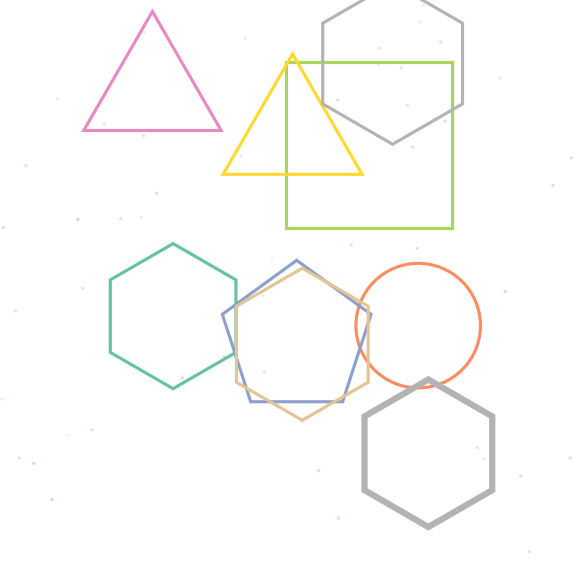[{"shape": "hexagon", "thickness": 1.5, "radius": 0.63, "center": [0.3, 0.452]}, {"shape": "circle", "thickness": 1.5, "radius": 0.54, "center": [0.724, 0.435]}, {"shape": "pentagon", "thickness": 1.5, "radius": 0.68, "center": [0.514, 0.413]}, {"shape": "triangle", "thickness": 1.5, "radius": 0.69, "center": [0.264, 0.842]}, {"shape": "square", "thickness": 1.5, "radius": 0.72, "center": [0.64, 0.748]}, {"shape": "triangle", "thickness": 1.5, "radius": 0.69, "center": [0.507, 0.767]}, {"shape": "hexagon", "thickness": 1.5, "radius": 0.66, "center": [0.523, 0.403]}, {"shape": "hexagon", "thickness": 3, "radius": 0.64, "center": [0.742, 0.214]}, {"shape": "hexagon", "thickness": 1.5, "radius": 0.7, "center": [0.68, 0.889]}]